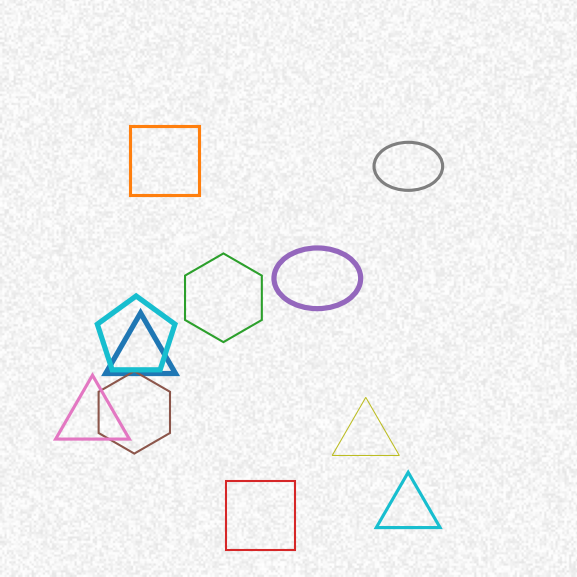[{"shape": "triangle", "thickness": 2.5, "radius": 0.35, "center": [0.243, 0.387]}, {"shape": "square", "thickness": 1.5, "radius": 0.3, "center": [0.284, 0.722]}, {"shape": "hexagon", "thickness": 1, "radius": 0.38, "center": [0.387, 0.484]}, {"shape": "square", "thickness": 1, "radius": 0.3, "center": [0.451, 0.106]}, {"shape": "oval", "thickness": 2.5, "radius": 0.38, "center": [0.549, 0.517]}, {"shape": "hexagon", "thickness": 1, "radius": 0.36, "center": [0.233, 0.285]}, {"shape": "triangle", "thickness": 1.5, "radius": 0.37, "center": [0.16, 0.276]}, {"shape": "oval", "thickness": 1.5, "radius": 0.3, "center": [0.707, 0.711]}, {"shape": "triangle", "thickness": 0.5, "radius": 0.34, "center": [0.633, 0.244]}, {"shape": "pentagon", "thickness": 2.5, "radius": 0.35, "center": [0.236, 0.416]}, {"shape": "triangle", "thickness": 1.5, "radius": 0.32, "center": [0.707, 0.117]}]